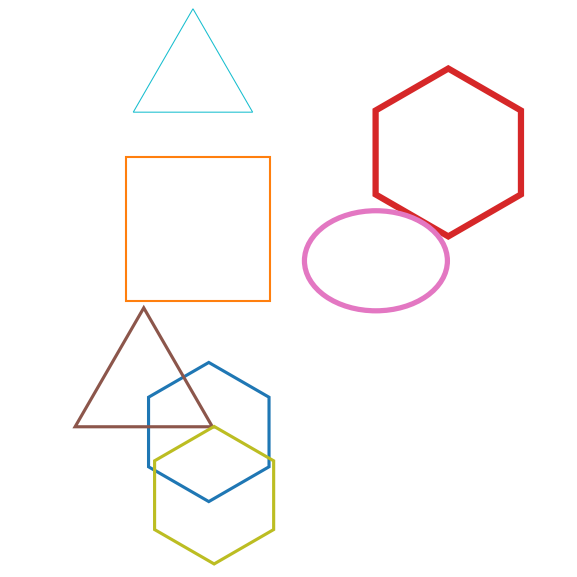[{"shape": "hexagon", "thickness": 1.5, "radius": 0.6, "center": [0.362, 0.251]}, {"shape": "square", "thickness": 1, "radius": 0.62, "center": [0.343, 0.603]}, {"shape": "hexagon", "thickness": 3, "radius": 0.73, "center": [0.776, 0.735]}, {"shape": "triangle", "thickness": 1.5, "radius": 0.69, "center": [0.249, 0.329]}, {"shape": "oval", "thickness": 2.5, "radius": 0.62, "center": [0.651, 0.548]}, {"shape": "hexagon", "thickness": 1.5, "radius": 0.6, "center": [0.371, 0.142]}, {"shape": "triangle", "thickness": 0.5, "radius": 0.6, "center": [0.334, 0.865]}]